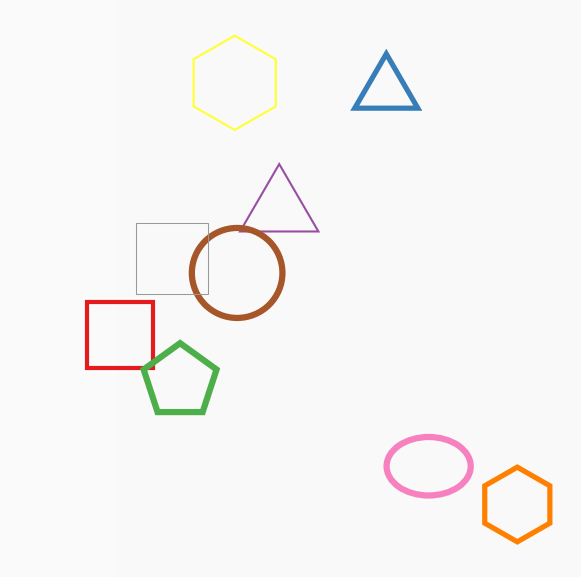[{"shape": "square", "thickness": 2, "radius": 0.29, "center": [0.206, 0.419]}, {"shape": "triangle", "thickness": 2.5, "radius": 0.31, "center": [0.665, 0.843]}, {"shape": "pentagon", "thickness": 3, "radius": 0.33, "center": [0.31, 0.339]}, {"shape": "triangle", "thickness": 1, "radius": 0.39, "center": [0.48, 0.637]}, {"shape": "hexagon", "thickness": 2.5, "radius": 0.32, "center": [0.89, 0.126]}, {"shape": "hexagon", "thickness": 1, "radius": 0.41, "center": [0.404, 0.856]}, {"shape": "circle", "thickness": 3, "radius": 0.39, "center": [0.408, 0.526]}, {"shape": "oval", "thickness": 3, "radius": 0.36, "center": [0.737, 0.192]}, {"shape": "square", "thickness": 0.5, "radius": 0.31, "center": [0.296, 0.551]}]